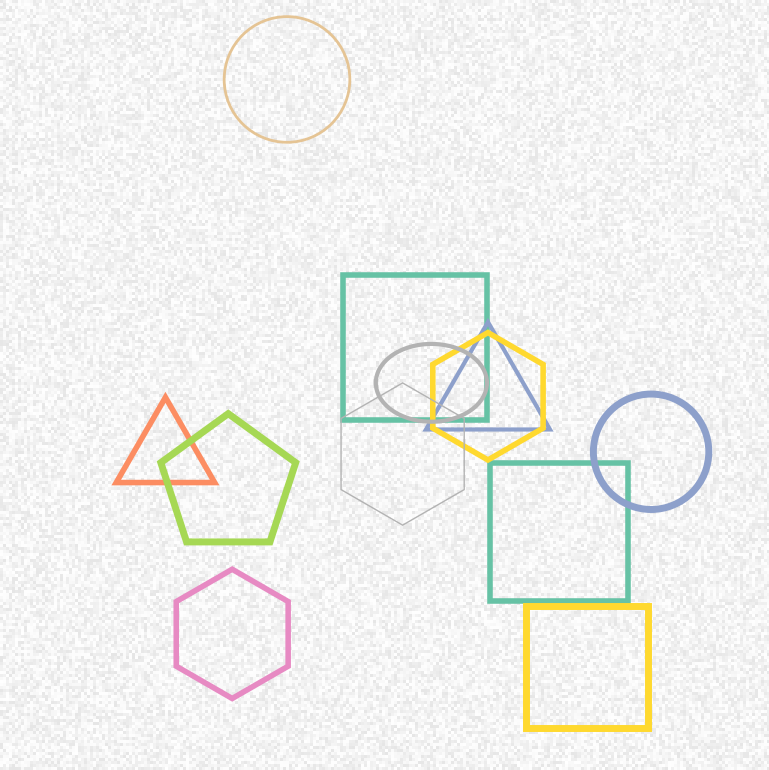[{"shape": "square", "thickness": 2, "radius": 0.47, "center": [0.539, 0.549]}, {"shape": "square", "thickness": 2, "radius": 0.45, "center": [0.726, 0.309]}, {"shape": "triangle", "thickness": 2, "radius": 0.37, "center": [0.215, 0.41]}, {"shape": "circle", "thickness": 2.5, "radius": 0.37, "center": [0.846, 0.413]}, {"shape": "triangle", "thickness": 1.5, "radius": 0.47, "center": [0.634, 0.489]}, {"shape": "hexagon", "thickness": 2, "radius": 0.42, "center": [0.302, 0.177]}, {"shape": "pentagon", "thickness": 2.5, "radius": 0.46, "center": [0.296, 0.371]}, {"shape": "hexagon", "thickness": 2, "radius": 0.41, "center": [0.634, 0.485]}, {"shape": "square", "thickness": 2.5, "radius": 0.4, "center": [0.762, 0.133]}, {"shape": "circle", "thickness": 1, "radius": 0.41, "center": [0.373, 0.897]}, {"shape": "oval", "thickness": 1.5, "radius": 0.36, "center": [0.56, 0.503]}, {"shape": "hexagon", "thickness": 0.5, "radius": 0.46, "center": [0.523, 0.41]}]